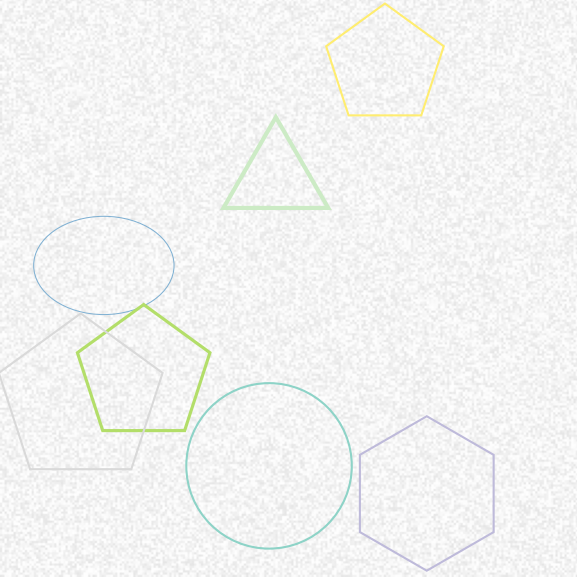[{"shape": "circle", "thickness": 1, "radius": 0.72, "center": [0.466, 0.192]}, {"shape": "hexagon", "thickness": 1, "radius": 0.67, "center": [0.739, 0.145]}, {"shape": "oval", "thickness": 0.5, "radius": 0.61, "center": [0.18, 0.539]}, {"shape": "pentagon", "thickness": 1.5, "radius": 0.6, "center": [0.249, 0.351]}, {"shape": "pentagon", "thickness": 1, "radius": 0.75, "center": [0.14, 0.307]}, {"shape": "triangle", "thickness": 2, "radius": 0.52, "center": [0.478, 0.691]}, {"shape": "pentagon", "thickness": 1, "radius": 0.54, "center": [0.667, 0.886]}]